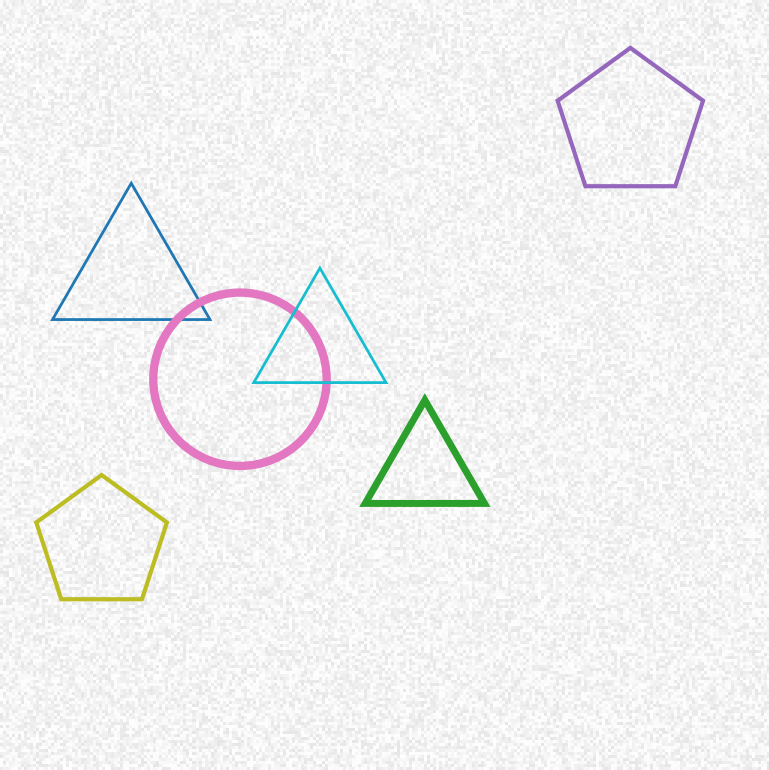[{"shape": "triangle", "thickness": 1, "radius": 0.59, "center": [0.17, 0.644]}, {"shape": "triangle", "thickness": 2.5, "radius": 0.45, "center": [0.552, 0.391]}, {"shape": "pentagon", "thickness": 1.5, "radius": 0.5, "center": [0.819, 0.839]}, {"shape": "circle", "thickness": 3, "radius": 0.56, "center": [0.312, 0.507]}, {"shape": "pentagon", "thickness": 1.5, "radius": 0.45, "center": [0.132, 0.294]}, {"shape": "triangle", "thickness": 1, "radius": 0.5, "center": [0.415, 0.553]}]